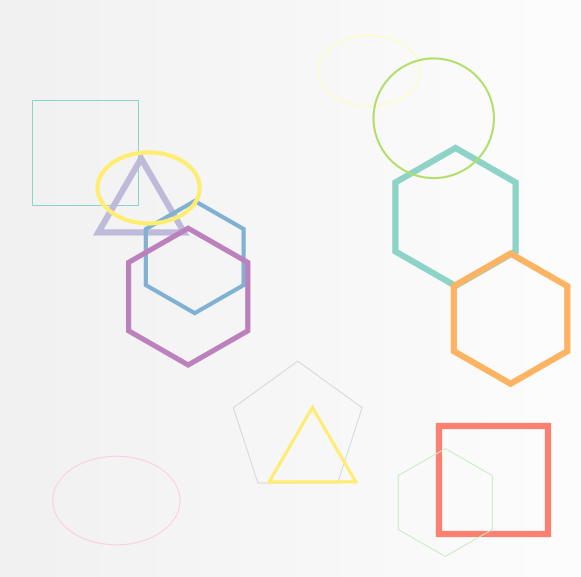[{"shape": "square", "thickness": 0.5, "radius": 0.45, "center": [0.146, 0.736]}, {"shape": "hexagon", "thickness": 3, "radius": 0.6, "center": [0.784, 0.623]}, {"shape": "oval", "thickness": 0.5, "radius": 0.44, "center": [0.635, 0.876]}, {"shape": "triangle", "thickness": 3, "radius": 0.43, "center": [0.243, 0.639]}, {"shape": "square", "thickness": 3, "radius": 0.47, "center": [0.849, 0.168]}, {"shape": "hexagon", "thickness": 2, "radius": 0.49, "center": [0.335, 0.554]}, {"shape": "hexagon", "thickness": 3, "radius": 0.56, "center": [0.878, 0.447]}, {"shape": "circle", "thickness": 1, "radius": 0.52, "center": [0.746, 0.794]}, {"shape": "oval", "thickness": 0.5, "radius": 0.55, "center": [0.2, 0.132]}, {"shape": "pentagon", "thickness": 0.5, "radius": 0.58, "center": [0.512, 0.257]}, {"shape": "hexagon", "thickness": 2.5, "radius": 0.59, "center": [0.324, 0.486]}, {"shape": "hexagon", "thickness": 0.5, "radius": 0.47, "center": [0.766, 0.129]}, {"shape": "triangle", "thickness": 1.5, "radius": 0.43, "center": [0.538, 0.208]}, {"shape": "oval", "thickness": 2, "radius": 0.44, "center": [0.256, 0.674]}]